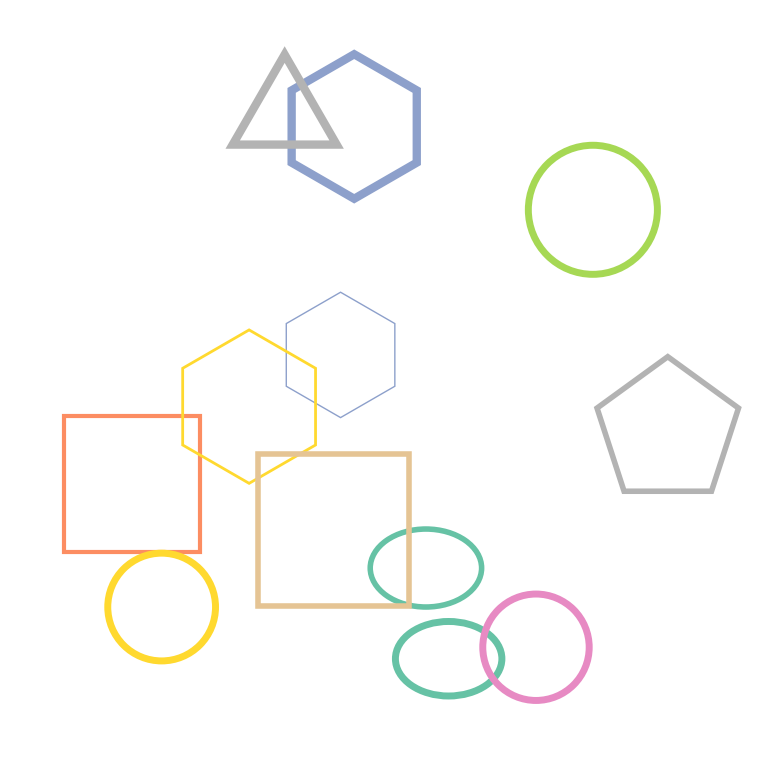[{"shape": "oval", "thickness": 2.5, "radius": 0.35, "center": [0.583, 0.144]}, {"shape": "oval", "thickness": 2, "radius": 0.36, "center": [0.553, 0.262]}, {"shape": "square", "thickness": 1.5, "radius": 0.44, "center": [0.171, 0.371]}, {"shape": "hexagon", "thickness": 0.5, "radius": 0.41, "center": [0.442, 0.539]}, {"shape": "hexagon", "thickness": 3, "radius": 0.47, "center": [0.46, 0.836]}, {"shape": "circle", "thickness": 2.5, "radius": 0.35, "center": [0.696, 0.159]}, {"shape": "circle", "thickness": 2.5, "radius": 0.42, "center": [0.77, 0.728]}, {"shape": "hexagon", "thickness": 1, "radius": 0.5, "center": [0.324, 0.472]}, {"shape": "circle", "thickness": 2.5, "radius": 0.35, "center": [0.21, 0.212]}, {"shape": "square", "thickness": 2, "radius": 0.49, "center": [0.433, 0.312]}, {"shape": "triangle", "thickness": 3, "radius": 0.39, "center": [0.37, 0.851]}, {"shape": "pentagon", "thickness": 2, "radius": 0.48, "center": [0.867, 0.44]}]